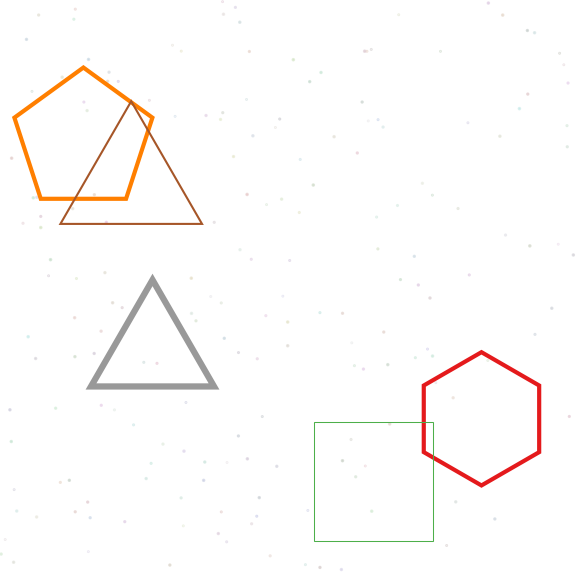[{"shape": "hexagon", "thickness": 2, "radius": 0.58, "center": [0.834, 0.274]}, {"shape": "square", "thickness": 0.5, "radius": 0.51, "center": [0.647, 0.166]}, {"shape": "pentagon", "thickness": 2, "radius": 0.63, "center": [0.144, 0.757]}, {"shape": "triangle", "thickness": 1, "radius": 0.71, "center": [0.227, 0.682]}, {"shape": "triangle", "thickness": 3, "radius": 0.61, "center": [0.264, 0.391]}]